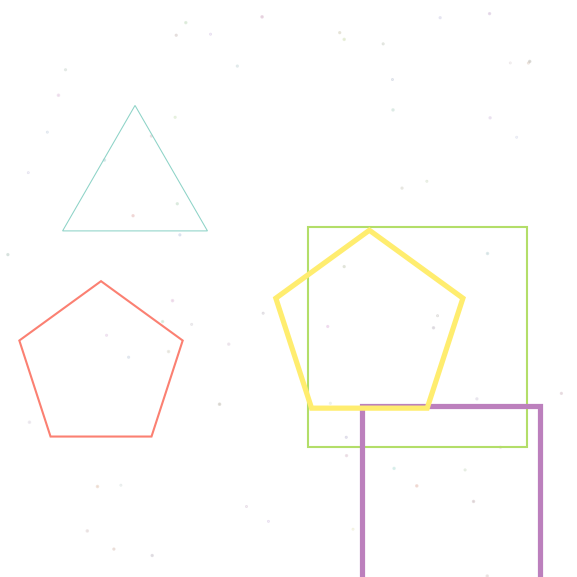[{"shape": "triangle", "thickness": 0.5, "radius": 0.72, "center": [0.234, 0.672]}, {"shape": "pentagon", "thickness": 1, "radius": 0.74, "center": [0.175, 0.364]}, {"shape": "square", "thickness": 1, "radius": 0.95, "center": [0.723, 0.416]}, {"shape": "square", "thickness": 2.5, "radius": 0.77, "center": [0.781, 0.143]}, {"shape": "pentagon", "thickness": 2.5, "radius": 0.85, "center": [0.64, 0.43]}]